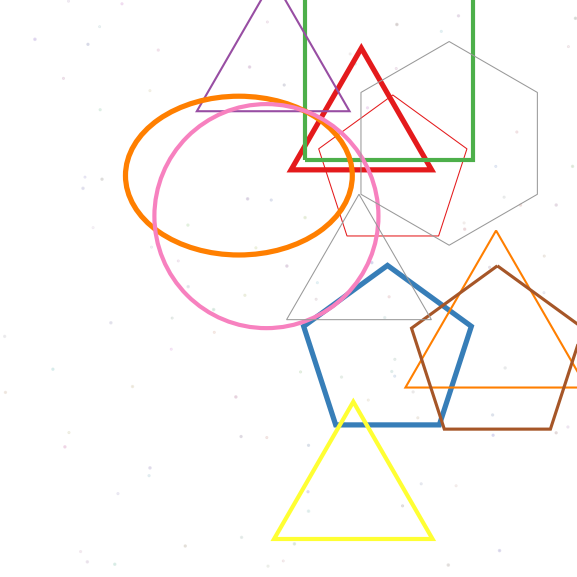[{"shape": "triangle", "thickness": 2.5, "radius": 0.7, "center": [0.626, 0.775]}, {"shape": "pentagon", "thickness": 0.5, "radius": 0.67, "center": [0.68, 0.7]}, {"shape": "pentagon", "thickness": 2.5, "radius": 0.76, "center": [0.671, 0.387]}, {"shape": "square", "thickness": 2, "radius": 0.73, "center": [0.674, 0.869]}, {"shape": "triangle", "thickness": 1, "radius": 0.76, "center": [0.473, 0.883]}, {"shape": "oval", "thickness": 2.5, "radius": 0.98, "center": [0.414, 0.695]}, {"shape": "triangle", "thickness": 1, "radius": 0.91, "center": [0.859, 0.419]}, {"shape": "triangle", "thickness": 2, "radius": 0.79, "center": [0.612, 0.145]}, {"shape": "pentagon", "thickness": 1.5, "radius": 0.78, "center": [0.861, 0.383]}, {"shape": "circle", "thickness": 2, "radius": 0.97, "center": [0.461, 0.625]}, {"shape": "hexagon", "thickness": 0.5, "radius": 0.88, "center": [0.778, 0.751]}, {"shape": "triangle", "thickness": 0.5, "radius": 0.72, "center": [0.622, 0.518]}]